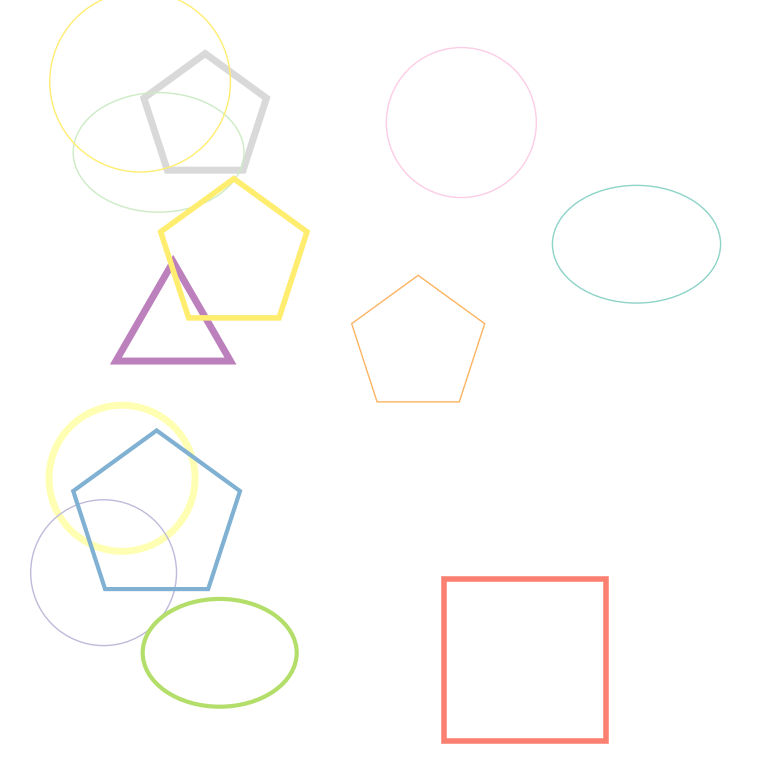[{"shape": "oval", "thickness": 0.5, "radius": 0.55, "center": [0.827, 0.683]}, {"shape": "circle", "thickness": 2.5, "radius": 0.47, "center": [0.159, 0.379]}, {"shape": "circle", "thickness": 0.5, "radius": 0.47, "center": [0.135, 0.256]}, {"shape": "square", "thickness": 2, "radius": 0.53, "center": [0.682, 0.143]}, {"shape": "pentagon", "thickness": 1.5, "radius": 0.57, "center": [0.203, 0.327]}, {"shape": "pentagon", "thickness": 0.5, "radius": 0.45, "center": [0.543, 0.552]}, {"shape": "oval", "thickness": 1.5, "radius": 0.5, "center": [0.285, 0.152]}, {"shape": "circle", "thickness": 0.5, "radius": 0.49, "center": [0.599, 0.841]}, {"shape": "pentagon", "thickness": 2.5, "radius": 0.42, "center": [0.266, 0.847]}, {"shape": "triangle", "thickness": 2.5, "radius": 0.43, "center": [0.225, 0.574]}, {"shape": "oval", "thickness": 0.5, "radius": 0.55, "center": [0.206, 0.802]}, {"shape": "pentagon", "thickness": 2, "radius": 0.5, "center": [0.304, 0.668]}, {"shape": "circle", "thickness": 0.5, "radius": 0.59, "center": [0.182, 0.894]}]